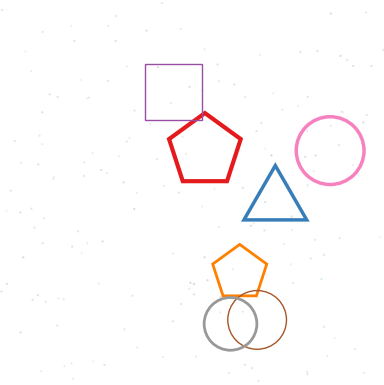[{"shape": "pentagon", "thickness": 3, "radius": 0.49, "center": [0.532, 0.609]}, {"shape": "triangle", "thickness": 2.5, "radius": 0.47, "center": [0.715, 0.476]}, {"shape": "square", "thickness": 1, "radius": 0.36, "center": [0.451, 0.762]}, {"shape": "pentagon", "thickness": 2, "radius": 0.37, "center": [0.623, 0.291]}, {"shape": "circle", "thickness": 1, "radius": 0.38, "center": [0.668, 0.169]}, {"shape": "circle", "thickness": 2.5, "radius": 0.44, "center": [0.857, 0.609]}, {"shape": "circle", "thickness": 2, "radius": 0.34, "center": [0.599, 0.159]}]